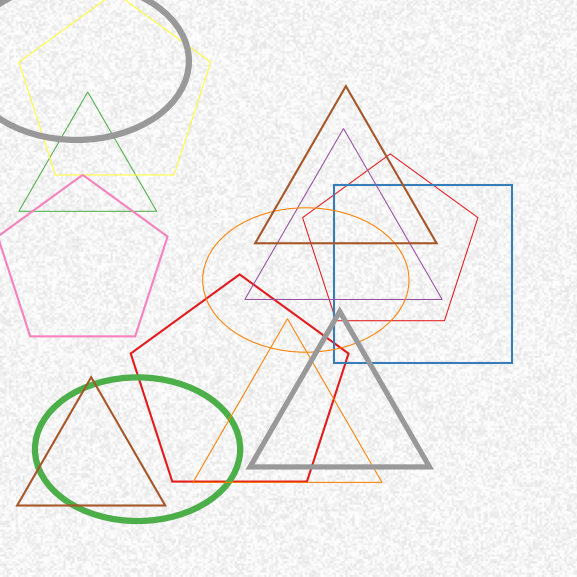[{"shape": "pentagon", "thickness": 0.5, "radius": 0.8, "center": [0.676, 0.573]}, {"shape": "pentagon", "thickness": 1, "radius": 0.99, "center": [0.415, 0.326]}, {"shape": "square", "thickness": 1, "radius": 0.77, "center": [0.733, 0.525]}, {"shape": "oval", "thickness": 3, "radius": 0.89, "center": [0.238, 0.221]}, {"shape": "triangle", "thickness": 0.5, "radius": 0.69, "center": [0.152, 0.702]}, {"shape": "triangle", "thickness": 0.5, "radius": 0.99, "center": [0.595, 0.579]}, {"shape": "oval", "thickness": 0.5, "radius": 0.89, "center": [0.53, 0.514]}, {"shape": "triangle", "thickness": 0.5, "radius": 0.94, "center": [0.498, 0.258]}, {"shape": "pentagon", "thickness": 0.5, "radius": 0.87, "center": [0.199, 0.837]}, {"shape": "triangle", "thickness": 1, "radius": 0.74, "center": [0.158, 0.198]}, {"shape": "triangle", "thickness": 1, "radius": 0.91, "center": [0.599, 0.669]}, {"shape": "pentagon", "thickness": 1, "radius": 0.77, "center": [0.143, 0.542]}, {"shape": "triangle", "thickness": 2.5, "radius": 0.9, "center": [0.588, 0.28]}, {"shape": "oval", "thickness": 3, "radius": 0.97, "center": [0.132, 0.893]}]